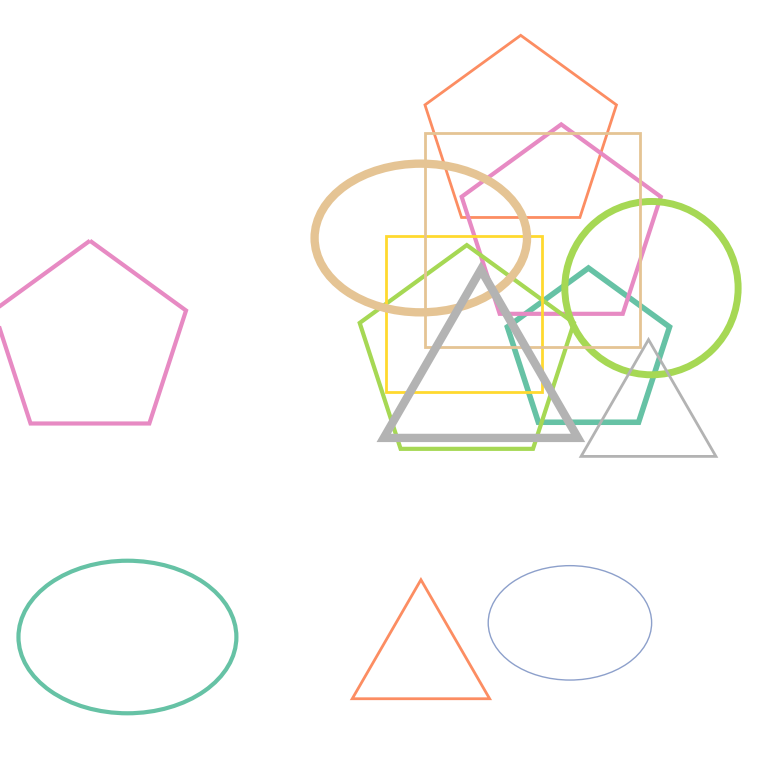[{"shape": "oval", "thickness": 1.5, "radius": 0.71, "center": [0.165, 0.173]}, {"shape": "pentagon", "thickness": 2, "radius": 0.55, "center": [0.764, 0.541]}, {"shape": "triangle", "thickness": 1, "radius": 0.52, "center": [0.547, 0.144]}, {"shape": "pentagon", "thickness": 1, "radius": 0.65, "center": [0.676, 0.823]}, {"shape": "oval", "thickness": 0.5, "radius": 0.53, "center": [0.74, 0.191]}, {"shape": "pentagon", "thickness": 1.5, "radius": 0.68, "center": [0.729, 0.702]}, {"shape": "pentagon", "thickness": 1.5, "radius": 0.66, "center": [0.117, 0.556]}, {"shape": "pentagon", "thickness": 1.5, "radius": 0.73, "center": [0.606, 0.535]}, {"shape": "circle", "thickness": 2.5, "radius": 0.56, "center": [0.846, 0.626]}, {"shape": "square", "thickness": 1, "radius": 0.51, "center": [0.602, 0.593]}, {"shape": "square", "thickness": 1, "radius": 0.7, "center": [0.691, 0.688]}, {"shape": "oval", "thickness": 3, "radius": 0.69, "center": [0.547, 0.691]}, {"shape": "triangle", "thickness": 1, "radius": 0.51, "center": [0.842, 0.458]}, {"shape": "triangle", "thickness": 3, "radius": 0.73, "center": [0.624, 0.504]}]